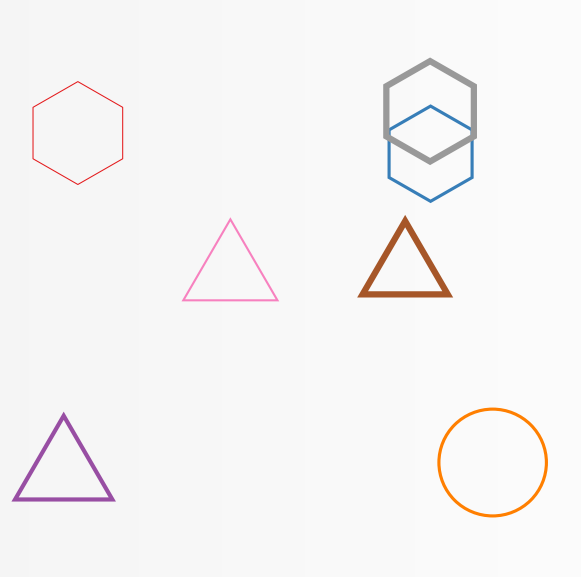[{"shape": "hexagon", "thickness": 0.5, "radius": 0.45, "center": [0.134, 0.769]}, {"shape": "hexagon", "thickness": 1.5, "radius": 0.41, "center": [0.741, 0.733]}, {"shape": "triangle", "thickness": 2, "radius": 0.48, "center": [0.11, 0.183]}, {"shape": "circle", "thickness": 1.5, "radius": 0.46, "center": [0.848, 0.198]}, {"shape": "triangle", "thickness": 3, "radius": 0.42, "center": [0.697, 0.532]}, {"shape": "triangle", "thickness": 1, "radius": 0.47, "center": [0.396, 0.526]}, {"shape": "hexagon", "thickness": 3, "radius": 0.43, "center": [0.74, 0.806]}]